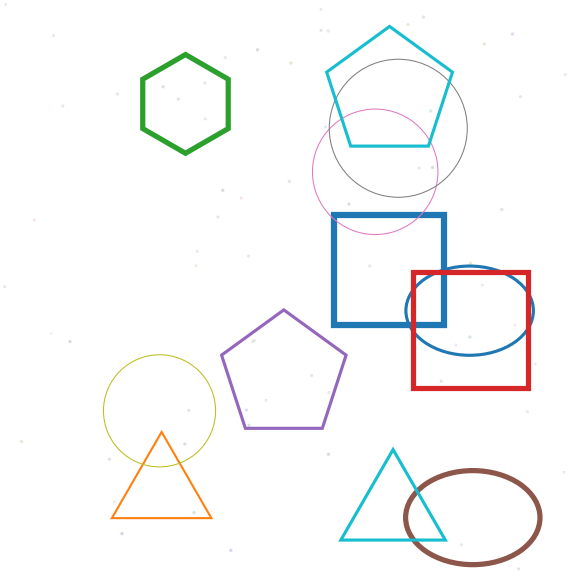[{"shape": "square", "thickness": 3, "radius": 0.48, "center": [0.674, 0.532]}, {"shape": "oval", "thickness": 1.5, "radius": 0.55, "center": [0.813, 0.461]}, {"shape": "triangle", "thickness": 1, "radius": 0.5, "center": [0.28, 0.152]}, {"shape": "hexagon", "thickness": 2.5, "radius": 0.43, "center": [0.321, 0.819]}, {"shape": "square", "thickness": 2.5, "radius": 0.5, "center": [0.815, 0.427]}, {"shape": "pentagon", "thickness": 1.5, "radius": 0.57, "center": [0.491, 0.349]}, {"shape": "oval", "thickness": 2.5, "radius": 0.58, "center": [0.819, 0.103]}, {"shape": "circle", "thickness": 0.5, "radius": 0.54, "center": [0.65, 0.702]}, {"shape": "circle", "thickness": 0.5, "radius": 0.6, "center": [0.69, 0.777]}, {"shape": "circle", "thickness": 0.5, "radius": 0.49, "center": [0.276, 0.288]}, {"shape": "triangle", "thickness": 1.5, "radius": 0.52, "center": [0.681, 0.116]}, {"shape": "pentagon", "thickness": 1.5, "radius": 0.57, "center": [0.675, 0.839]}]